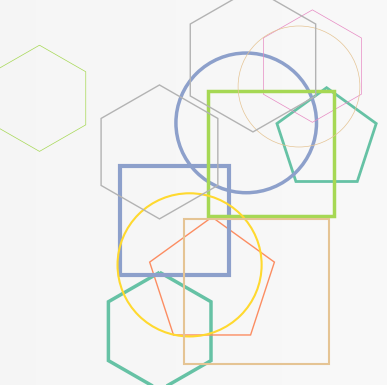[{"shape": "pentagon", "thickness": 2, "radius": 0.67, "center": [0.843, 0.638]}, {"shape": "hexagon", "thickness": 2.5, "radius": 0.76, "center": [0.412, 0.14]}, {"shape": "pentagon", "thickness": 1, "radius": 0.85, "center": [0.547, 0.267]}, {"shape": "square", "thickness": 3, "radius": 0.7, "center": [0.45, 0.427]}, {"shape": "circle", "thickness": 2.5, "radius": 0.91, "center": [0.635, 0.681]}, {"shape": "hexagon", "thickness": 0.5, "radius": 0.73, "center": [0.806, 0.828]}, {"shape": "square", "thickness": 2.5, "radius": 0.81, "center": [0.699, 0.601]}, {"shape": "hexagon", "thickness": 0.5, "radius": 0.69, "center": [0.102, 0.745]}, {"shape": "circle", "thickness": 1.5, "radius": 0.93, "center": [0.489, 0.312]}, {"shape": "square", "thickness": 1.5, "radius": 0.94, "center": [0.662, 0.242]}, {"shape": "circle", "thickness": 0.5, "radius": 0.79, "center": [0.772, 0.775]}, {"shape": "hexagon", "thickness": 1, "radius": 0.87, "center": [0.412, 0.605]}, {"shape": "hexagon", "thickness": 1, "radius": 0.93, "center": [0.653, 0.844]}]